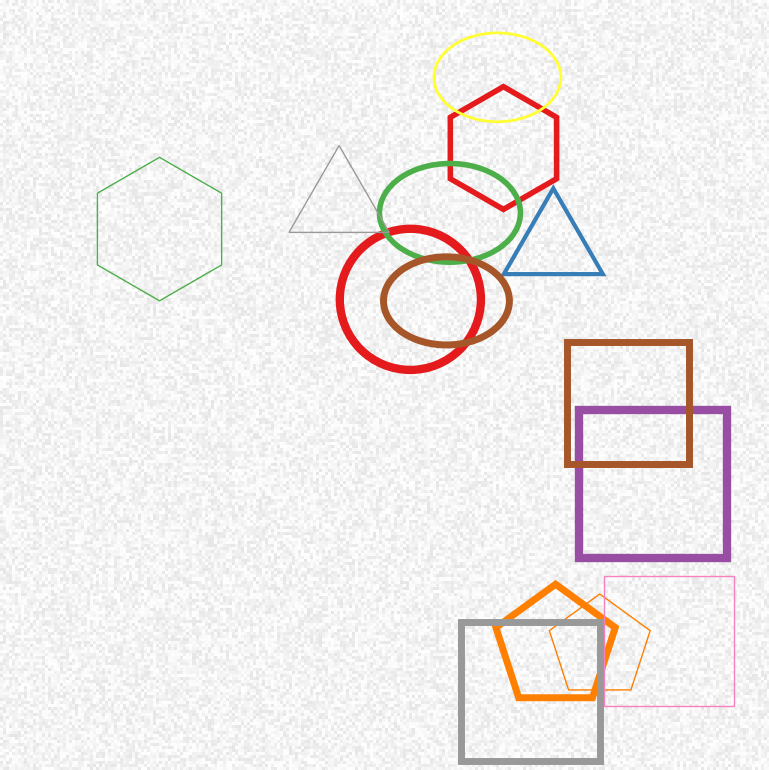[{"shape": "circle", "thickness": 3, "radius": 0.46, "center": [0.533, 0.611]}, {"shape": "hexagon", "thickness": 2, "radius": 0.4, "center": [0.654, 0.808]}, {"shape": "triangle", "thickness": 1.5, "radius": 0.37, "center": [0.719, 0.681]}, {"shape": "oval", "thickness": 2, "radius": 0.46, "center": [0.584, 0.724]}, {"shape": "hexagon", "thickness": 0.5, "radius": 0.47, "center": [0.207, 0.703]}, {"shape": "square", "thickness": 3, "radius": 0.48, "center": [0.849, 0.371]}, {"shape": "pentagon", "thickness": 0.5, "radius": 0.34, "center": [0.779, 0.16]}, {"shape": "pentagon", "thickness": 2.5, "radius": 0.41, "center": [0.722, 0.16]}, {"shape": "oval", "thickness": 1, "radius": 0.41, "center": [0.646, 0.9]}, {"shape": "oval", "thickness": 2.5, "radius": 0.41, "center": [0.58, 0.609]}, {"shape": "square", "thickness": 2.5, "radius": 0.4, "center": [0.816, 0.476]}, {"shape": "square", "thickness": 0.5, "radius": 0.42, "center": [0.869, 0.168]}, {"shape": "triangle", "thickness": 0.5, "radius": 0.38, "center": [0.44, 0.736]}, {"shape": "square", "thickness": 2.5, "radius": 0.45, "center": [0.688, 0.102]}]